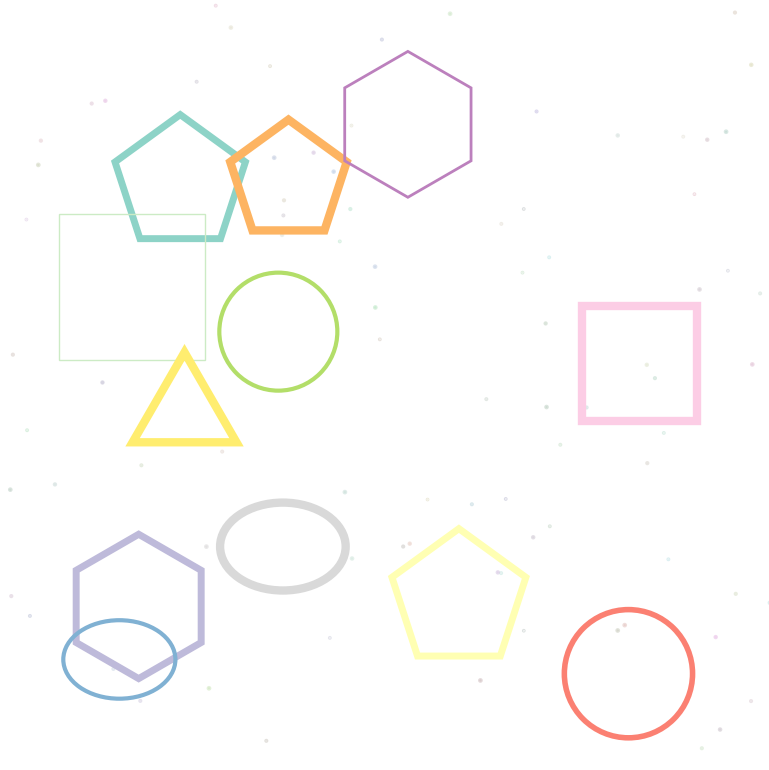[{"shape": "pentagon", "thickness": 2.5, "radius": 0.45, "center": [0.234, 0.762]}, {"shape": "pentagon", "thickness": 2.5, "radius": 0.46, "center": [0.596, 0.222]}, {"shape": "hexagon", "thickness": 2.5, "radius": 0.47, "center": [0.18, 0.212]}, {"shape": "circle", "thickness": 2, "radius": 0.42, "center": [0.816, 0.125]}, {"shape": "oval", "thickness": 1.5, "radius": 0.36, "center": [0.155, 0.144]}, {"shape": "pentagon", "thickness": 3, "radius": 0.4, "center": [0.375, 0.765]}, {"shape": "circle", "thickness": 1.5, "radius": 0.38, "center": [0.361, 0.569]}, {"shape": "square", "thickness": 3, "radius": 0.37, "center": [0.831, 0.528]}, {"shape": "oval", "thickness": 3, "radius": 0.41, "center": [0.367, 0.29]}, {"shape": "hexagon", "thickness": 1, "radius": 0.47, "center": [0.53, 0.839]}, {"shape": "square", "thickness": 0.5, "radius": 0.47, "center": [0.172, 0.627]}, {"shape": "triangle", "thickness": 3, "radius": 0.39, "center": [0.24, 0.465]}]